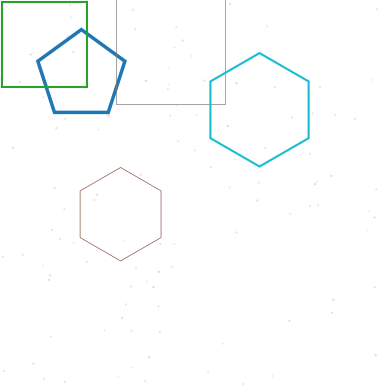[{"shape": "pentagon", "thickness": 2.5, "radius": 0.59, "center": [0.211, 0.804]}, {"shape": "square", "thickness": 1.5, "radius": 0.55, "center": [0.115, 0.884]}, {"shape": "hexagon", "thickness": 0.5, "radius": 0.61, "center": [0.313, 0.444]}, {"shape": "square", "thickness": 0.5, "radius": 0.71, "center": [0.444, 0.873]}, {"shape": "hexagon", "thickness": 1.5, "radius": 0.74, "center": [0.674, 0.715]}]